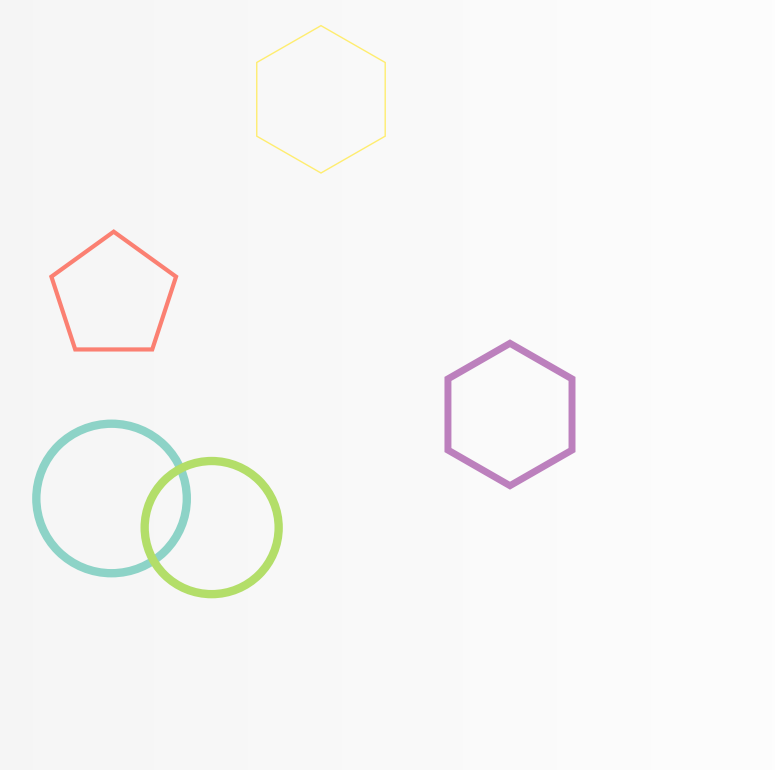[{"shape": "circle", "thickness": 3, "radius": 0.49, "center": [0.144, 0.353]}, {"shape": "pentagon", "thickness": 1.5, "radius": 0.42, "center": [0.147, 0.615]}, {"shape": "circle", "thickness": 3, "radius": 0.43, "center": [0.273, 0.315]}, {"shape": "hexagon", "thickness": 2.5, "radius": 0.46, "center": [0.658, 0.462]}, {"shape": "hexagon", "thickness": 0.5, "radius": 0.48, "center": [0.414, 0.871]}]